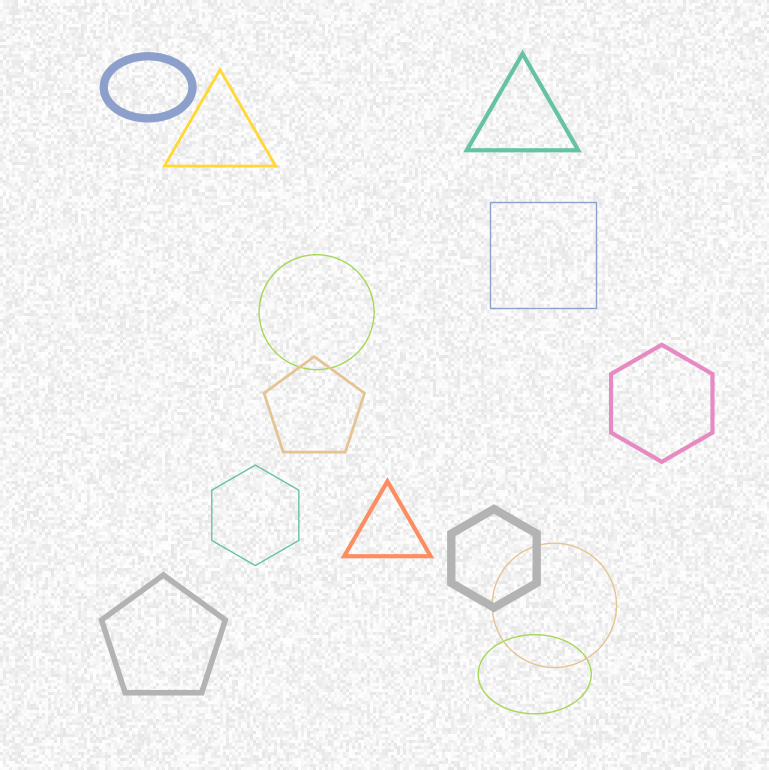[{"shape": "hexagon", "thickness": 0.5, "radius": 0.33, "center": [0.332, 0.331]}, {"shape": "triangle", "thickness": 1.5, "radius": 0.42, "center": [0.679, 0.847]}, {"shape": "triangle", "thickness": 1.5, "radius": 0.32, "center": [0.503, 0.31]}, {"shape": "square", "thickness": 0.5, "radius": 0.34, "center": [0.705, 0.668]}, {"shape": "oval", "thickness": 3, "radius": 0.29, "center": [0.192, 0.887]}, {"shape": "hexagon", "thickness": 1.5, "radius": 0.38, "center": [0.859, 0.476]}, {"shape": "circle", "thickness": 0.5, "radius": 0.37, "center": [0.411, 0.595]}, {"shape": "oval", "thickness": 0.5, "radius": 0.37, "center": [0.694, 0.124]}, {"shape": "triangle", "thickness": 1, "radius": 0.42, "center": [0.286, 0.826]}, {"shape": "circle", "thickness": 0.5, "radius": 0.4, "center": [0.72, 0.214]}, {"shape": "pentagon", "thickness": 1, "radius": 0.34, "center": [0.408, 0.468]}, {"shape": "pentagon", "thickness": 2, "radius": 0.42, "center": [0.212, 0.169]}, {"shape": "hexagon", "thickness": 3, "radius": 0.32, "center": [0.642, 0.275]}]